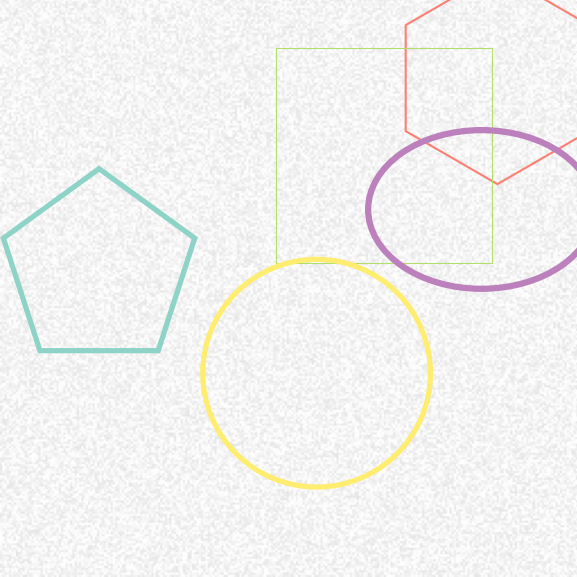[{"shape": "pentagon", "thickness": 2.5, "radius": 0.87, "center": [0.172, 0.533]}, {"shape": "hexagon", "thickness": 1, "radius": 0.92, "center": [0.861, 0.864]}, {"shape": "square", "thickness": 0.5, "radius": 0.93, "center": [0.665, 0.73]}, {"shape": "oval", "thickness": 3, "radius": 0.98, "center": [0.834, 0.636]}, {"shape": "circle", "thickness": 2.5, "radius": 0.99, "center": [0.548, 0.353]}]